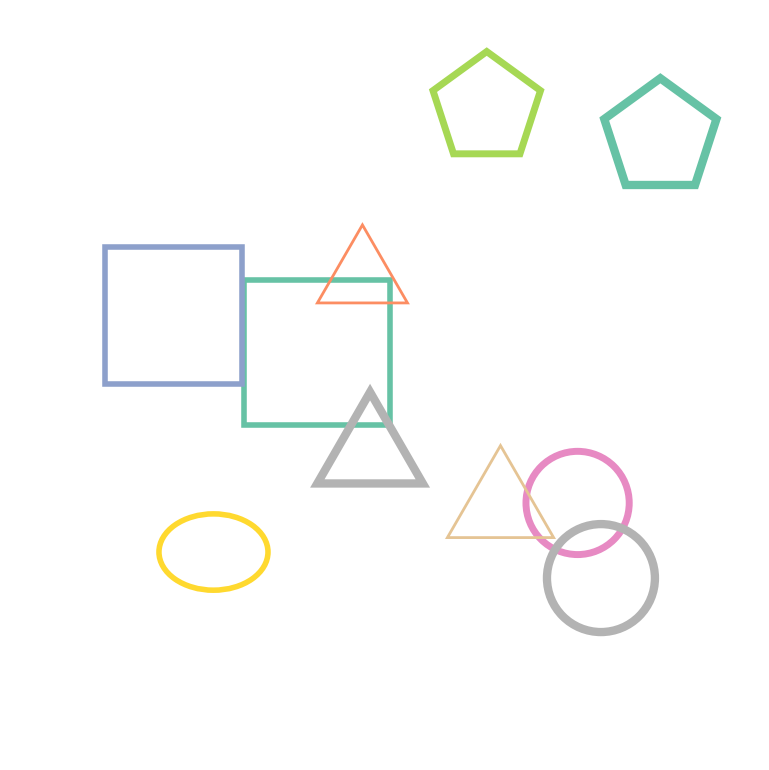[{"shape": "pentagon", "thickness": 3, "radius": 0.38, "center": [0.858, 0.822]}, {"shape": "square", "thickness": 2, "radius": 0.47, "center": [0.412, 0.542]}, {"shape": "triangle", "thickness": 1, "radius": 0.34, "center": [0.471, 0.64]}, {"shape": "square", "thickness": 2, "radius": 0.44, "center": [0.225, 0.59]}, {"shape": "circle", "thickness": 2.5, "radius": 0.34, "center": [0.75, 0.347]}, {"shape": "pentagon", "thickness": 2.5, "radius": 0.37, "center": [0.632, 0.86]}, {"shape": "oval", "thickness": 2, "radius": 0.35, "center": [0.277, 0.283]}, {"shape": "triangle", "thickness": 1, "radius": 0.4, "center": [0.65, 0.342]}, {"shape": "circle", "thickness": 3, "radius": 0.35, "center": [0.78, 0.249]}, {"shape": "triangle", "thickness": 3, "radius": 0.4, "center": [0.481, 0.412]}]